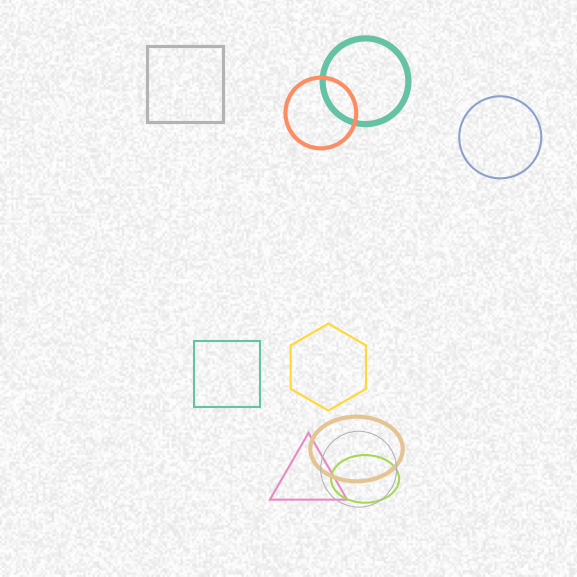[{"shape": "circle", "thickness": 3, "radius": 0.37, "center": [0.633, 0.858]}, {"shape": "square", "thickness": 1, "radius": 0.29, "center": [0.393, 0.352]}, {"shape": "circle", "thickness": 2, "radius": 0.31, "center": [0.556, 0.803]}, {"shape": "circle", "thickness": 1, "radius": 0.36, "center": [0.866, 0.761]}, {"shape": "triangle", "thickness": 1, "radius": 0.39, "center": [0.534, 0.173]}, {"shape": "oval", "thickness": 1, "radius": 0.29, "center": [0.632, 0.17]}, {"shape": "hexagon", "thickness": 1, "radius": 0.38, "center": [0.569, 0.363]}, {"shape": "oval", "thickness": 2, "radius": 0.4, "center": [0.617, 0.222]}, {"shape": "square", "thickness": 1.5, "radius": 0.33, "center": [0.32, 0.853]}, {"shape": "circle", "thickness": 0.5, "radius": 0.33, "center": [0.621, 0.187]}]